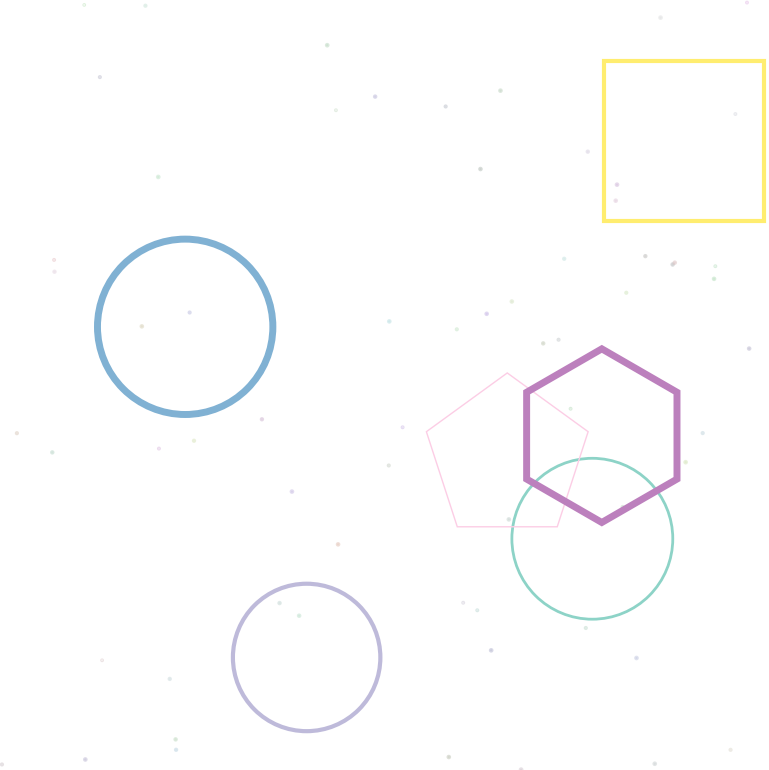[{"shape": "circle", "thickness": 1, "radius": 0.52, "center": [0.769, 0.3]}, {"shape": "circle", "thickness": 1.5, "radius": 0.48, "center": [0.398, 0.146]}, {"shape": "circle", "thickness": 2.5, "radius": 0.57, "center": [0.24, 0.576]}, {"shape": "pentagon", "thickness": 0.5, "radius": 0.55, "center": [0.659, 0.405]}, {"shape": "hexagon", "thickness": 2.5, "radius": 0.56, "center": [0.782, 0.434]}, {"shape": "square", "thickness": 1.5, "radius": 0.52, "center": [0.889, 0.817]}]